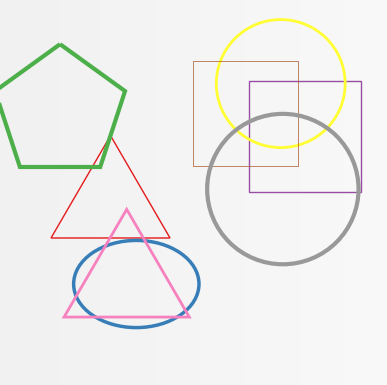[{"shape": "triangle", "thickness": 1, "radius": 0.89, "center": [0.285, 0.47]}, {"shape": "oval", "thickness": 2.5, "radius": 0.81, "center": [0.352, 0.262]}, {"shape": "pentagon", "thickness": 3, "radius": 0.88, "center": [0.155, 0.709]}, {"shape": "square", "thickness": 1, "radius": 0.72, "center": [0.787, 0.644]}, {"shape": "circle", "thickness": 2, "radius": 0.83, "center": [0.724, 0.783]}, {"shape": "square", "thickness": 0.5, "radius": 0.68, "center": [0.633, 0.706]}, {"shape": "triangle", "thickness": 2, "radius": 0.93, "center": [0.327, 0.27]}, {"shape": "circle", "thickness": 3, "radius": 0.98, "center": [0.73, 0.509]}]